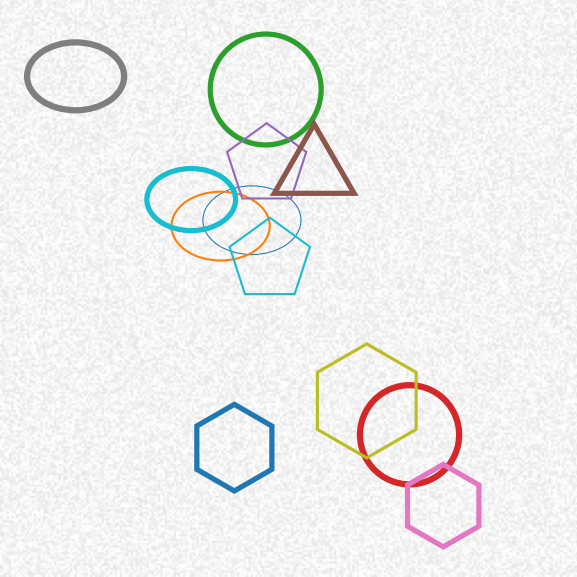[{"shape": "hexagon", "thickness": 2.5, "radius": 0.38, "center": [0.406, 0.224]}, {"shape": "oval", "thickness": 0.5, "radius": 0.42, "center": [0.436, 0.618]}, {"shape": "oval", "thickness": 1, "radius": 0.43, "center": [0.382, 0.608]}, {"shape": "circle", "thickness": 2.5, "radius": 0.48, "center": [0.46, 0.844]}, {"shape": "circle", "thickness": 3, "radius": 0.43, "center": [0.709, 0.246]}, {"shape": "pentagon", "thickness": 1, "radius": 0.36, "center": [0.462, 0.714]}, {"shape": "triangle", "thickness": 2.5, "radius": 0.4, "center": [0.544, 0.704]}, {"shape": "hexagon", "thickness": 2.5, "radius": 0.36, "center": [0.767, 0.124]}, {"shape": "oval", "thickness": 3, "radius": 0.42, "center": [0.131, 0.867]}, {"shape": "hexagon", "thickness": 1.5, "radius": 0.49, "center": [0.635, 0.305]}, {"shape": "oval", "thickness": 2.5, "radius": 0.38, "center": [0.331, 0.654]}, {"shape": "pentagon", "thickness": 1, "radius": 0.37, "center": [0.467, 0.549]}]